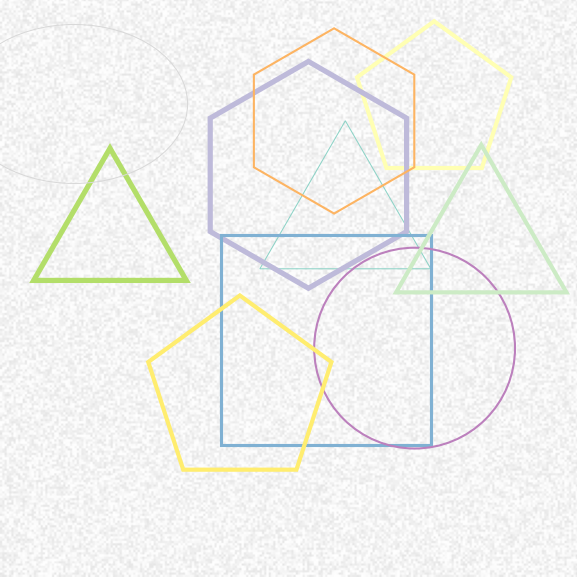[{"shape": "triangle", "thickness": 0.5, "radius": 0.85, "center": [0.598, 0.619]}, {"shape": "pentagon", "thickness": 2, "radius": 0.7, "center": [0.752, 0.822]}, {"shape": "hexagon", "thickness": 2.5, "radius": 0.98, "center": [0.534, 0.696]}, {"shape": "square", "thickness": 1.5, "radius": 0.91, "center": [0.564, 0.411]}, {"shape": "hexagon", "thickness": 1, "radius": 0.8, "center": [0.578, 0.79]}, {"shape": "triangle", "thickness": 2.5, "radius": 0.76, "center": [0.19, 0.59]}, {"shape": "oval", "thickness": 0.5, "radius": 0.98, "center": [0.128, 0.819]}, {"shape": "circle", "thickness": 1, "radius": 0.87, "center": [0.718, 0.396]}, {"shape": "triangle", "thickness": 2, "radius": 0.85, "center": [0.833, 0.578]}, {"shape": "pentagon", "thickness": 2, "radius": 0.83, "center": [0.415, 0.321]}]